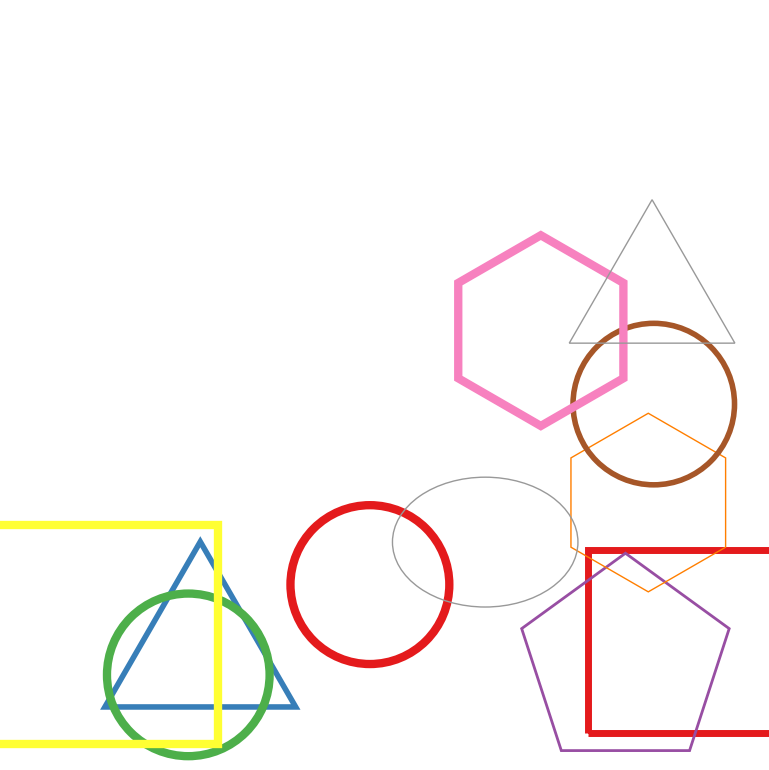[{"shape": "circle", "thickness": 3, "radius": 0.52, "center": [0.48, 0.241]}, {"shape": "square", "thickness": 2.5, "radius": 0.59, "center": [0.882, 0.167]}, {"shape": "triangle", "thickness": 2, "radius": 0.72, "center": [0.26, 0.153]}, {"shape": "circle", "thickness": 3, "radius": 0.53, "center": [0.245, 0.124]}, {"shape": "pentagon", "thickness": 1, "radius": 0.71, "center": [0.812, 0.14]}, {"shape": "hexagon", "thickness": 0.5, "radius": 0.58, "center": [0.842, 0.347]}, {"shape": "square", "thickness": 3, "radius": 0.71, "center": [0.141, 0.176]}, {"shape": "circle", "thickness": 2, "radius": 0.52, "center": [0.849, 0.475]}, {"shape": "hexagon", "thickness": 3, "radius": 0.62, "center": [0.702, 0.571]}, {"shape": "oval", "thickness": 0.5, "radius": 0.6, "center": [0.63, 0.296]}, {"shape": "triangle", "thickness": 0.5, "radius": 0.62, "center": [0.847, 0.616]}]